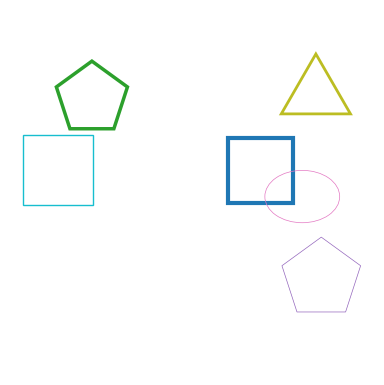[{"shape": "square", "thickness": 3, "radius": 0.42, "center": [0.677, 0.558]}, {"shape": "pentagon", "thickness": 2.5, "radius": 0.49, "center": [0.239, 0.744]}, {"shape": "pentagon", "thickness": 0.5, "radius": 0.54, "center": [0.834, 0.277]}, {"shape": "oval", "thickness": 0.5, "radius": 0.49, "center": [0.785, 0.489]}, {"shape": "triangle", "thickness": 2, "radius": 0.52, "center": [0.82, 0.756]}, {"shape": "square", "thickness": 1, "radius": 0.46, "center": [0.15, 0.559]}]